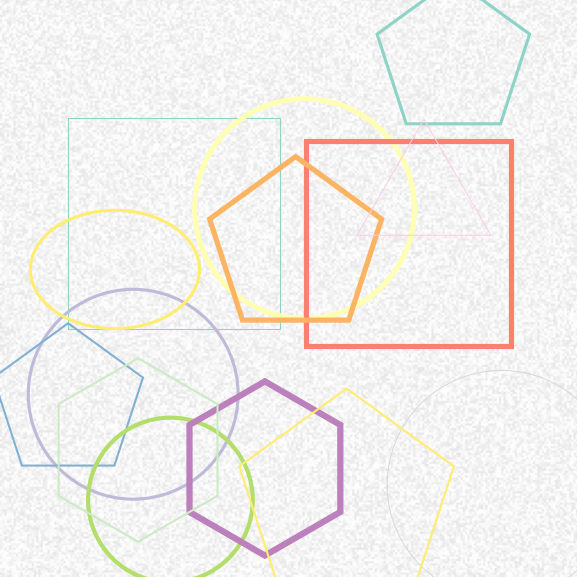[{"shape": "square", "thickness": 0.5, "radius": 0.91, "center": [0.301, 0.613]}, {"shape": "pentagon", "thickness": 1.5, "radius": 0.69, "center": [0.785, 0.897]}, {"shape": "circle", "thickness": 2.5, "radius": 0.95, "center": [0.527, 0.638]}, {"shape": "circle", "thickness": 1.5, "radius": 0.91, "center": [0.231, 0.316]}, {"shape": "square", "thickness": 2.5, "radius": 0.89, "center": [0.707, 0.578]}, {"shape": "pentagon", "thickness": 1, "radius": 0.68, "center": [0.118, 0.303]}, {"shape": "pentagon", "thickness": 2.5, "radius": 0.78, "center": [0.512, 0.571]}, {"shape": "circle", "thickness": 2, "radius": 0.71, "center": [0.295, 0.133]}, {"shape": "triangle", "thickness": 0.5, "radius": 0.67, "center": [0.734, 0.659]}, {"shape": "circle", "thickness": 0.5, "radius": 0.99, "center": [0.868, 0.16]}, {"shape": "hexagon", "thickness": 3, "radius": 0.75, "center": [0.459, 0.188]}, {"shape": "hexagon", "thickness": 1, "radius": 0.79, "center": [0.239, 0.22]}, {"shape": "pentagon", "thickness": 1, "radius": 0.98, "center": [0.6, 0.131]}, {"shape": "oval", "thickness": 1.5, "radius": 0.73, "center": [0.199, 0.533]}]